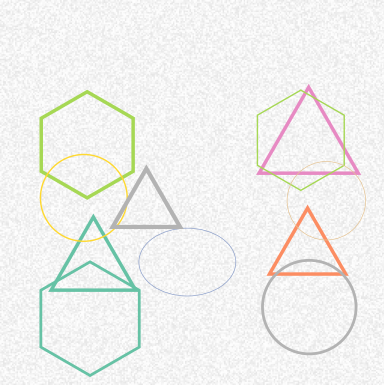[{"shape": "triangle", "thickness": 2.5, "radius": 0.63, "center": [0.243, 0.31]}, {"shape": "hexagon", "thickness": 2, "radius": 0.74, "center": [0.234, 0.172]}, {"shape": "triangle", "thickness": 2.5, "radius": 0.57, "center": [0.799, 0.345]}, {"shape": "oval", "thickness": 0.5, "radius": 0.63, "center": [0.487, 0.319]}, {"shape": "triangle", "thickness": 2.5, "radius": 0.74, "center": [0.802, 0.625]}, {"shape": "hexagon", "thickness": 1, "radius": 0.65, "center": [0.781, 0.636]}, {"shape": "hexagon", "thickness": 2.5, "radius": 0.69, "center": [0.226, 0.624]}, {"shape": "circle", "thickness": 1, "radius": 0.56, "center": [0.218, 0.486]}, {"shape": "circle", "thickness": 0.5, "radius": 0.51, "center": [0.848, 0.479]}, {"shape": "triangle", "thickness": 3, "radius": 0.51, "center": [0.38, 0.461]}, {"shape": "circle", "thickness": 2, "radius": 0.61, "center": [0.803, 0.202]}]